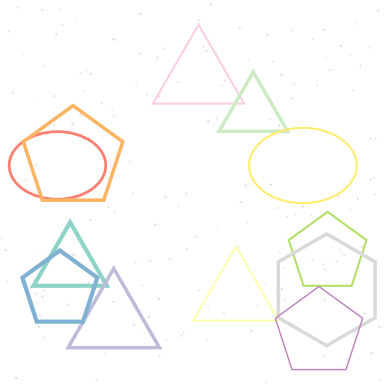[{"shape": "triangle", "thickness": 3, "radius": 0.55, "center": [0.182, 0.313]}, {"shape": "triangle", "thickness": 1.5, "radius": 0.64, "center": [0.613, 0.231]}, {"shape": "triangle", "thickness": 2.5, "radius": 0.68, "center": [0.296, 0.166]}, {"shape": "oval", "thickness": 2, "radius": 0.63, "center": [0.149, 0.57]}, {"shape": "pentagon", "thickness": 3, "radius": 0.51, "center": [0.156, 0.247]}, {"shape": "pentagon", "thickness": 2.5, "radius": 0.68, "center": [0.19, 0.59]}, {"shape": "pentagon", "thickness": 1.5, "radius": 0.53, "center": [0.851, 0.344]}, {"shape": "triangle", "thickness": 1.5, "radius": 0.68, "center": [0.516, 0.799]}, {"shape": "hexagon", "thickness": 2.5, "radius": 0.73, "center": [0.849, 0.247]}, {"shape": "pentagon", "thickness": 1, "radius": 0.6, "center": [0.829, 0.137]}, {"shape": "triangle", "thickness": 2.5, "radius": 0.51, "center": [0.658, 0.71]}, {"shape": "oval", "thickness": 1.5, "radius": 0.7, "center": [0.787, 0.57]}]